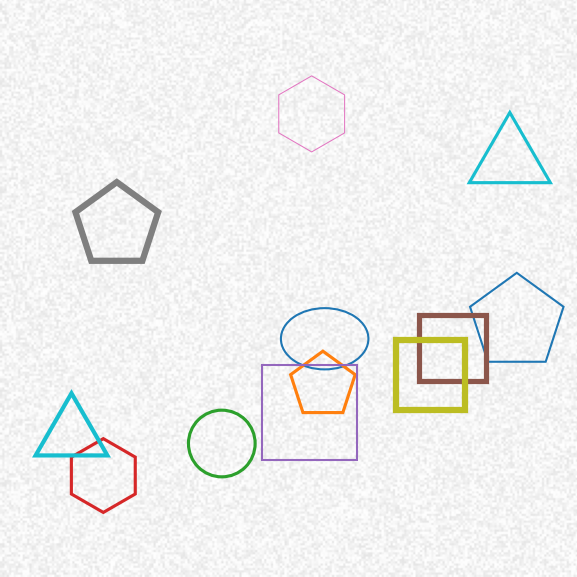[{"shape": "oval", "thickness": 1, "radius": 0.38, "center": [0.562, 0.413]}, {"shape": "pentagon", "thickness": 1, "radius": 0.43, "center": [0.895, 0.442]}, {"shape": "pentagon", "thickness": 1.5, "radius": 0.29, "center": [0.559, 0.332]}, {"shape": "circle", "thickness": 1.5, "radius": 0.29, "center": [0.384, 0.231]}, {"shape": "hexagon", "thickness": 1.5, "radius": 0.32, "center": [0.179, 0.176]}, {"shape": "square", "thickness": 1, "radius": 0.41, "center": [0.536, 0.284]}, {"shape": "square", "thickness": 2.5, "radius": 0.29, "center": [0.784, 0.397]}, {"shape": "hexagon", "thickness": 0.5, "radius": 0.33, "center": [0.54, 0.802]}, {"shape": "pentagon", "thickness": 3, "radius": 0.38, "center": [0.202, 0.608]}, {"shape": "square", "thickness": 3, "radius": 0.3, "center": [0.746, 0.35]}, {"shape": "triangle", "thickness": 1.5, "radius": 0.41, "center": [0.883, 0.723]}, {"shape": "triangle", "thickness": 2, "radius": 0.36, "center": [0.124, 0.246]}]